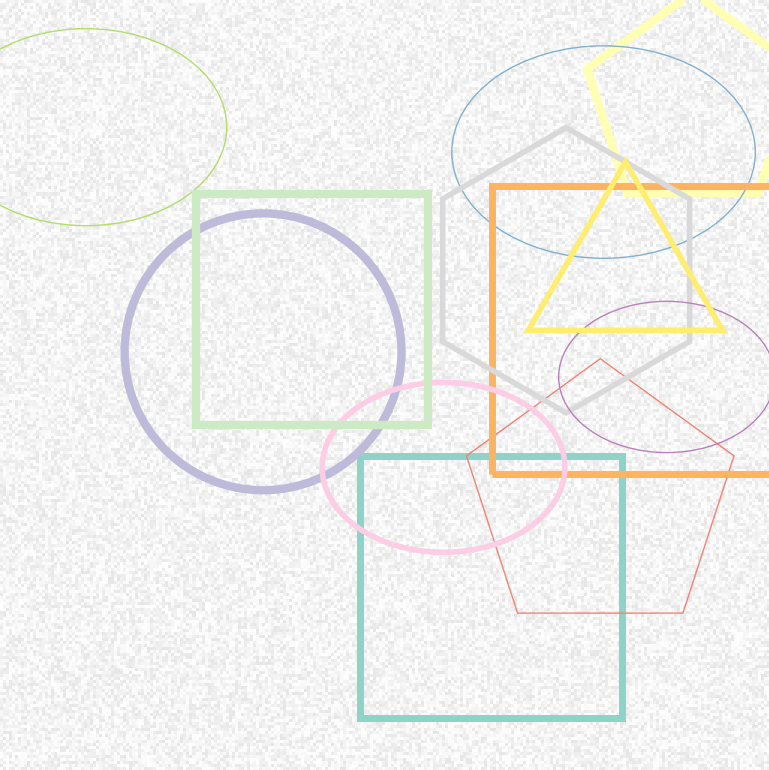[{"shape": "square", "thickness": 2.5, "radius": 0.85, "center": [0.638, 0.238]}, {"shape": "pentagon", "thickness": 3, "radius": 0.72, "center": [0.9, 0.866]}, {"shape": "circle", "thickness": 3, "radius": 0.9, "center": [0.342, 0.543]}, {"shape": "pentagon", "thickness": 0.5, "radius": 0.91, "center": [0.78, 0.352]}, {"shape": "oval", "thickness": 0.5, "radius": 0.99, "center": [0.784, 0.803]}, {"shape": "square", "thickness": 2.5, "radius": 0.94, "center": [0.826, 0.572]}, {"shape": "oval", "thickness": 0.5, "radius": 0.91, "center": [0.112, 0.835]}, {"shape": "oval", "thickness": 2, "radius": 0.79, "center": [0.576, 0.393]}, {"shape": "hexagon", "thickness": 2, "radius": 0.93, "center": [0.735, 0.649]}, {"shape": "oval", "thickness": 0.5, "radius": 0.7, "center": [0.866, 0.51]}, {"shape": "square", "thickness": 3, "radius": 0.75, "center": [0.405, 0.598]}, {"shape": "triangle", "thickness": 2, "radius": 0.73, "center": [0.812, 0.644]}]